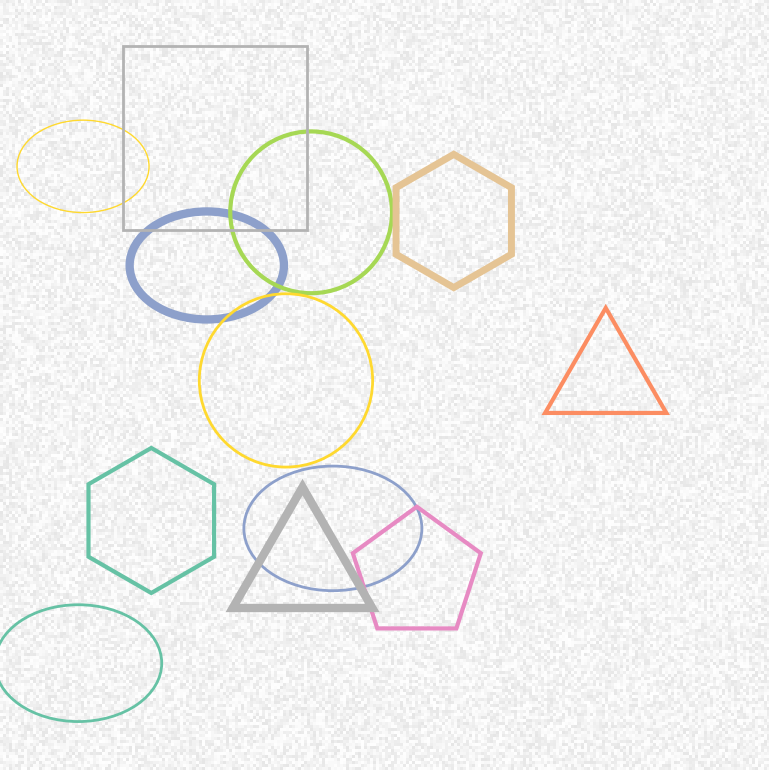[{"shape": "oval", "thickness": 1, "radius": 0.54, "center": [0.102, 0.139]}, {"shape": "hexagon", "thickness": 1.5, "radius": 0.47, "center": [0.196, 0.324]}, {"shape": "triangle", "thickness": 1.5, "radius": 0.45, "center": [0.787, 0.509]}, {"shape": "oval", "thickness": 1, "radius": 0.58, "center": [0.432, 0.314]}, {"shape": "oval", "thickness": 3, "radius": 0.5, "center": [0.269, 0.655]}, {"shape": "pentagon", "thickness": 1.5, "radius": 0.44, "center": [0.541, 0.255]}, {"shape": "circle", "thickness": 1.5, "radius": 0.53, "center": [0.404, 0.724]}, {"shape": "oval", "thickness": 0.5, "radius": 0.43, "center": [0.108, 0.784]}, {"shape": "circle", "thickness": 1, "radius": 0.56, "center": [0.371, 0.506]}, {"shape": "hexagon", "thickness": 2.5, "radius": 0.43, "center": [0.589, 0.713]}, {"shape": "triangle", "thickness": 3, "radius": 0.52, "center": [0.393, 0.263]}, {"shape": "square", "thickness": 1, "radius": 0.6, "center": [0.279, 0.821]}]